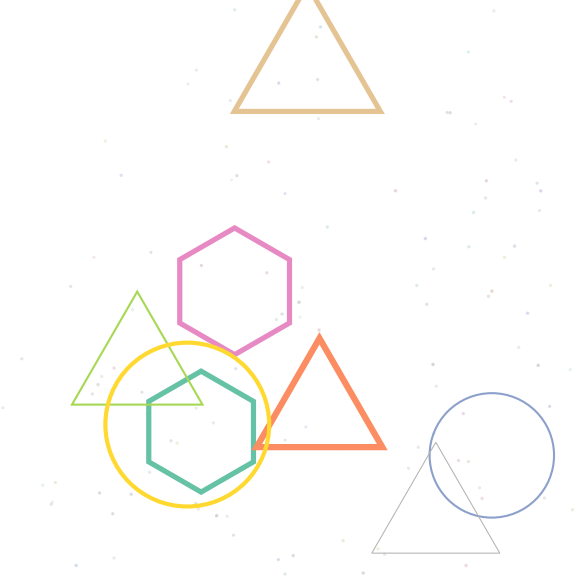[{"shape": "hexagon", "thickness": 2.5, "radius": 0.52, "center": [0.348, 0.252]}, {"shape": "triangle", "thickness": 3, "radius": 0.63, "center": [0.553, 0.288]}, {"shape": "circle", "thickness": 1, "radius": 0.54, "center": [0.852, 0.211]}, {"shape": "hexagon", "thickness": 2.5, "radius": 0.55, "center": [0.406, 0.495]}, {"shape": "triangle", "thickness": 1, "radius": 0.65, "center": [0.238, 0.364]}, {"shape": "circle", "thickness": 2, "radius": 0.71, "center": [0.324, 0.264]}, {"shape": "triangle", "thickness": 2.5, "radius": 0.73, "center": [0.532, 0.879]}, {"shape": "triangle", "thickness": 0.5, "radius": 0.64, "center": [0.755, 0.105]}]